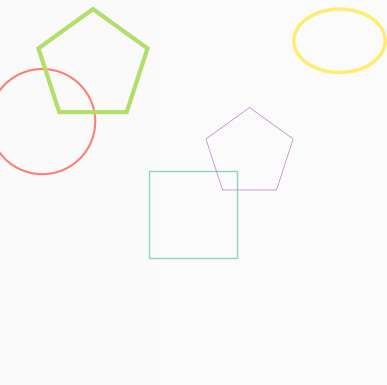[{"shape": "square", "thickness": 1, "radius": 0.57, "center": [0.497, 0.443]}, {"shape": "circle", "thickness": 1.5, "radius": 0.68, "center": [0.109, 0.684]}, {"shape": "pentagon", "thickness": 3, "radius": 0.74, "center": [0.24, 0.828]}, {"shape": "pentagon", "thickness": 0.5, "radius": 0.59, "center": [0.644, 0.602]}, {"shape": "oval", "thickness": 2.5, "radius": 0.59, "center": [0.876, 0.894]}]